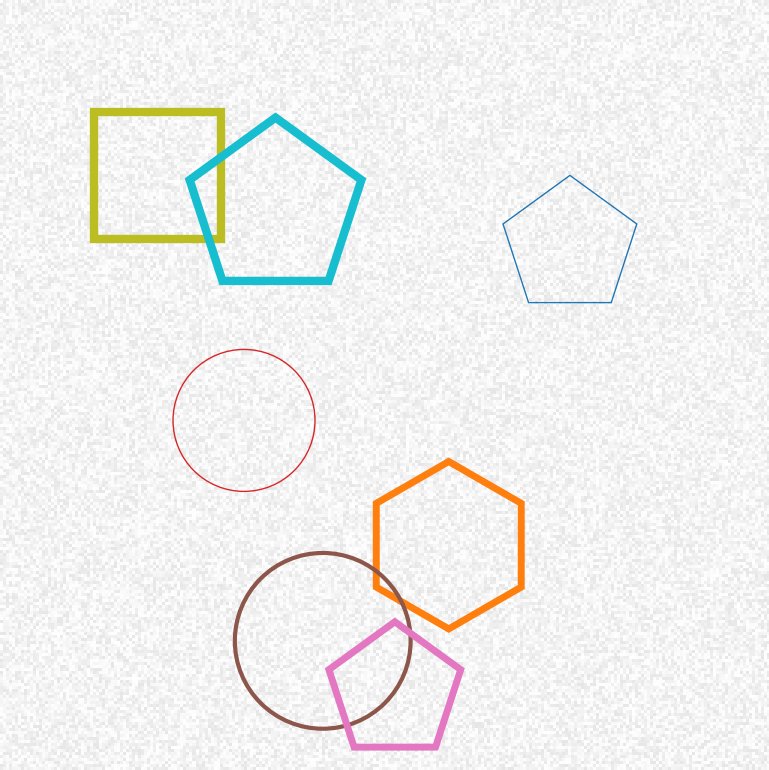[{"shape": "pentagon", "thickness": 0.5, "radius": 0.46, "center": [0.74, 0.681]}, {"shape": "hexagon", "thickness": 2.5, "radius": 0.54, "center": [0.583, 0.292]}, {"shape": "circle", "thickness": 0.5, "radius": 0.46, "center": [0.317, 0.454]}, {"shape": "circle", "thickness": 1.5, "radius": 0.57, "center": [0.419, 0.168]}, {"shape": "pentagon", "thickness": 2.5, "radius": 0.45, "center": [0.513, 0.103]}, {"shape": "square", "thickness": 3, "radius": 0.41, "center": [0.204, 0.772]}, {"shape": "pentagon", "thickness": 3, "radius": 0.59, "center": [0.358, 0.73]}]